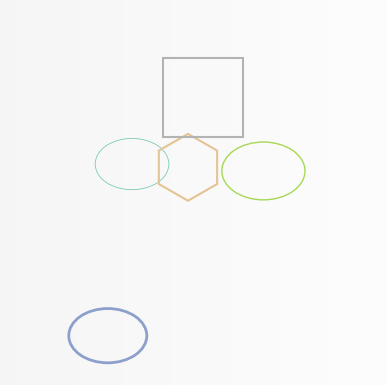[{"shape": "oval", "thickness": 0.5, "radius": 0.48, "center": [0.341, 0.574]}, {"shape": "oval", "thickness": 2, "radius": 0.5, "center": [0.278, 0.128]}, {"shape": "oval", "thickness": 1, "radius": 0.54, "center": [0.68, 0.556]}, {"shape": "hexagon", "thickness": 1.5, "radius": 0.43, "center": [0.485, 0.565]}, {"shape": "square", "thickness": 1.5, "radius": 0.51, "center": [0.524, 0.747]}]